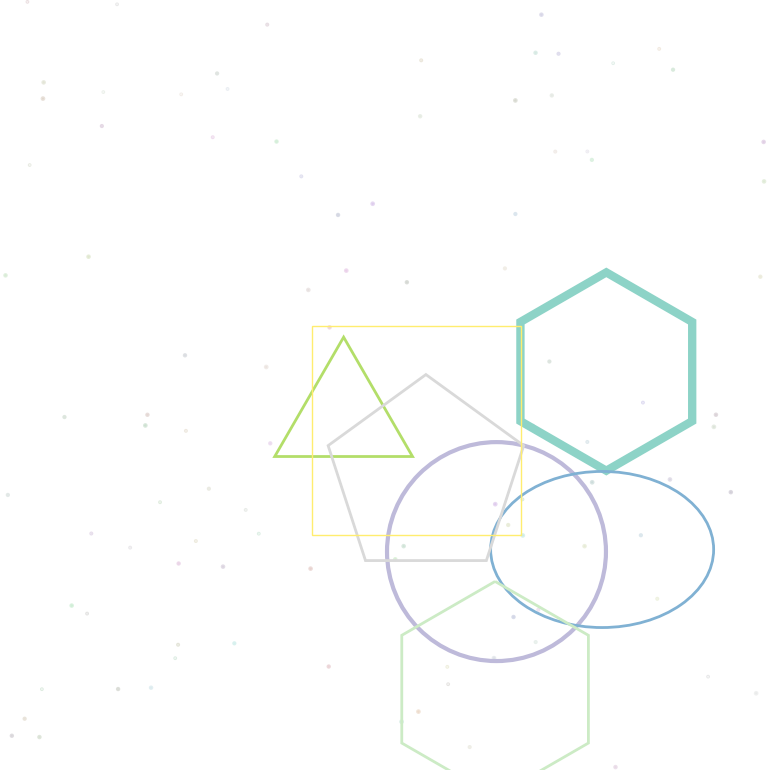[{"shape": "hexagon", "thickness": 3, "radius": 0.64, "center": [0.787, 0.517]}, {"shape": "circle", "thickness": 1.5, "radius": 0.71, "center": [0.645, 0.284]}, {"shape": "oval", "thickness": 1, "radius": 0.72, "center": [0.782, 0.286]}, {"shape": "triangle", "thickness": 1, "radius": 0.52, "center": [0.446, 0.459]}, {"shape": "pentagon", "thickness": 1, "radius": 0.67, "center": [0.553, 0.38]}, {"shape": "hexagon", "thickness": 1, "radius": 0.7, "center": [0.643, 0.105]}, {"shape": "square", "thickness": 0.5, "radius": 0.68, "center": [0.541, 0.441]}]